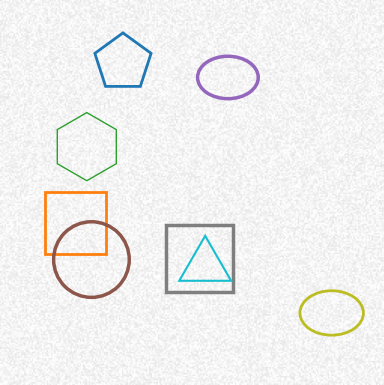[{"shape": "pentagon", "thickness": 2, "radius": 0.38, "center": [0.319, 0.838]}, {"shape": "square", "thickness": 2, "radius": 0.4, "center": [0.195, 0.421]}, {"shape": "hexagon", "thickness": 1, "radius": 0.44, "center": [0.225, 0.619]}, {"shape": "oval", "thickness": 2.5, "radius": 0.39, "center": [0.592, 0.799]}, {"shape": "circle", "thickness": 2.5, "radius": 0.49, "center": [0.238, 0.326]}, {"shape": "square", "thickness": 2.5, "radius": 0.44, "center": [0.519, 0.329]}, {"shape": "oval", "thickness": 2, "radius": 0.41, "center": [0.861, 0.187]}, {"shape": "triangle", "thickness": 1.5, "radius": 0.39, "center": [0.533, 0.31]}]